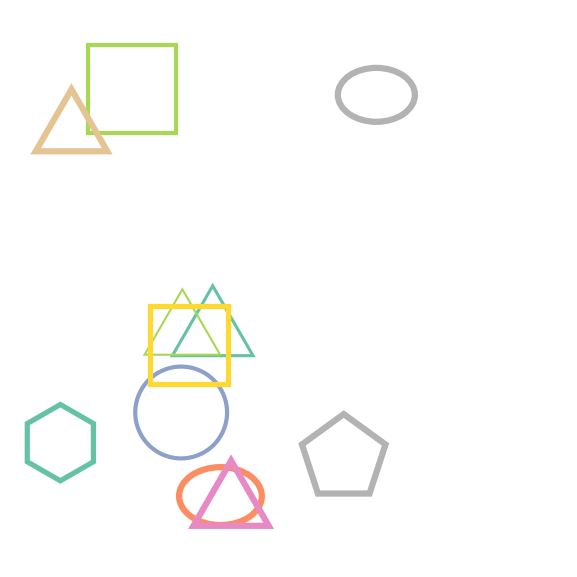[{"shape": "hexagon", "thickness": 2.5, "radius": 0.33, "center": [0.105, 0.233]}, {"shape": "triangle", "thickness": 1.5, "radius": 0.4, "center": [0.368, 0.424]}, {"shape": "oval", "thickness": 3, "radius": 0.36, "center": [0.382, 0.14]}, {"shape": "circle", "thickness": 2, "radius": 0.4, "center": [0.314, 0.285]}, {"shape": "triangle", "thickness": 3, "radius": 0.38, "center": [0.4, 0.126]}, {"shape": "triangle", "thickness": 1, "radius": 0.38, "center": [0.316, 0.423]}, {"shape": "square", "thickness": 2, "radius": 0.38, "center": [0.228, 0.846]}, {"shape": "square", "thickness": 2.5, "radius": 0.34, "center": [0.328, 0.402]}, {"shape": "triangle", "thickness": 3, "radius": 0.36, "center": [0.124, 0.773]}, {"shape": "pentagon", "thickness": 3, "radius": 0.38, "center": [0.595, 0.206]}, {"shape": "oval", "thickness": 3, "radius": 0.33, "center": [0.652, 0.835]}]